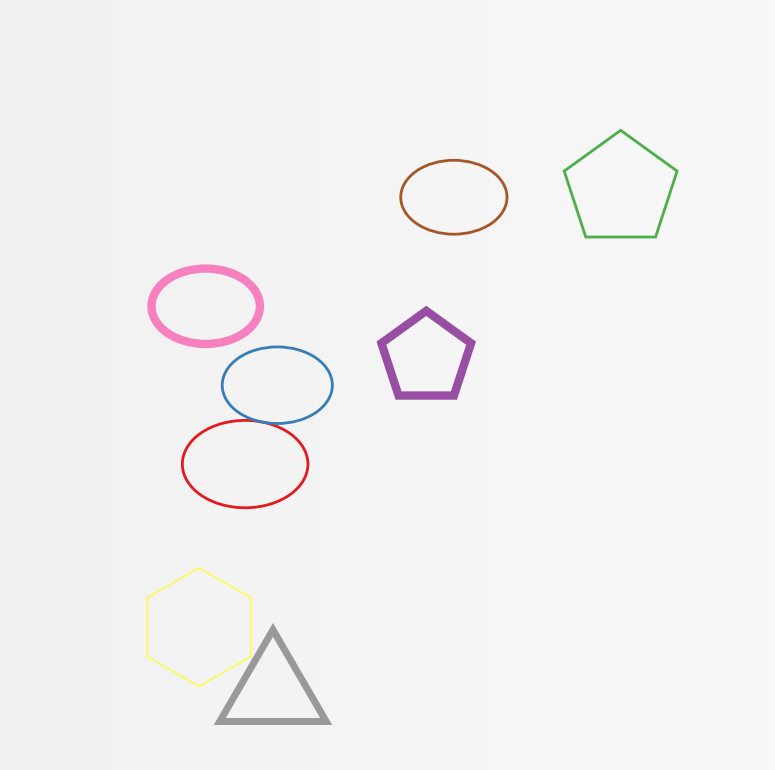[{"shape": "oval", "thickness": 1, "radius": 0.41, "center": [0.316, 0.397]}, {"shape": "oval", "thickness": 1, "radius": 0.36, "center": [0.358, 0.5]}, {"shape": "pentagon", "thickness": 1, "radius": 0.38, "center": [0.801, 0.754]}, {"shape": "pentagon", "thickness": 3, "radius": 0.3, "center": [0.55, 0.535]}, {"shape": "hexagon", "thickness": 0.5, "radius": 0.38, "center": [0.257, 0.186]}, {"shape": "oval", "thickness": 1, "radius": 0.34, "center": [0.586, 0.744]}, {"shape": "oval", "thickness": 3, "radius": 0.35, "center": [0.265, 0.602]}, {"shape": "triangle", "thickness": 2.5, "radius": 0.4, "center": [0.352, 0.103]}]